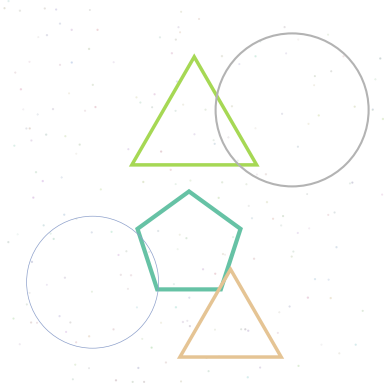[{"shape": "pentagon", "thickness": 3, "radius": 0.7, "center": [0.491, 0.362]}, {"shape": "circle", "thickness": 0.5, "radius": 0.86, "center": [0.24, 0.267]}, {"shape": "triangle", "thickness": 2.5, "radius": 0.94, "center": [0.505, 0.665]}, {"shape": "triangle", "thickness": 2.5, "radius": 0.76, "center": [0.599, 0.149]}, {"shape": "circle", "thickness": 1.5, "radius": 0.99, "center": [0.759, 0.715]}]